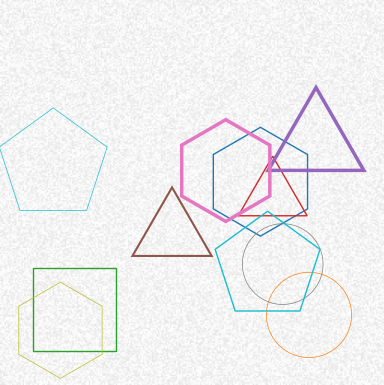[{"shape": "hexagon", "thickness": 1, "radius": 0.71, "center": [0.676, 0.528]}, {"shape": "circle", "thickness": 0.5, "radius": 0.55, "center": [0.802, 0.182]}, {"shape": "square", "thickness": 1, "radius": 0.54, "center": [0.194, 0.195]}, {"shape": "triangle", "thickness": 1, "radius": 0.52, "center": [0.708, 0.491]}, {"shape": "triangle", "thickness": 2.5, "radius": 0.72, "center": [0.821, 0.629]}, {"shape": "triangle", "thickness": 1.5, "radius": 0.59, "center": [0.447, 0.395]}, {"shape": "hexagon", "thickness": 2.5, "radius": 0.66, "center": [0.586, 0.557]}, {"shape": "circle", "thickness": 0.5, "radius": 0.52, "center": [0.734, 0.314]}, {"shape": "hexagon", "thickness": 0.5, "radius": 0.62, "center": [0.157, 0.142]}, {"shape": "pentagon", "thickness": 0.5, "radius": 0.74, "center": [0.138, 0.573]}, {"shape": "pentagon", "thickness": 1, "radius": 0.72, "center": [0.695, 0.308]}]